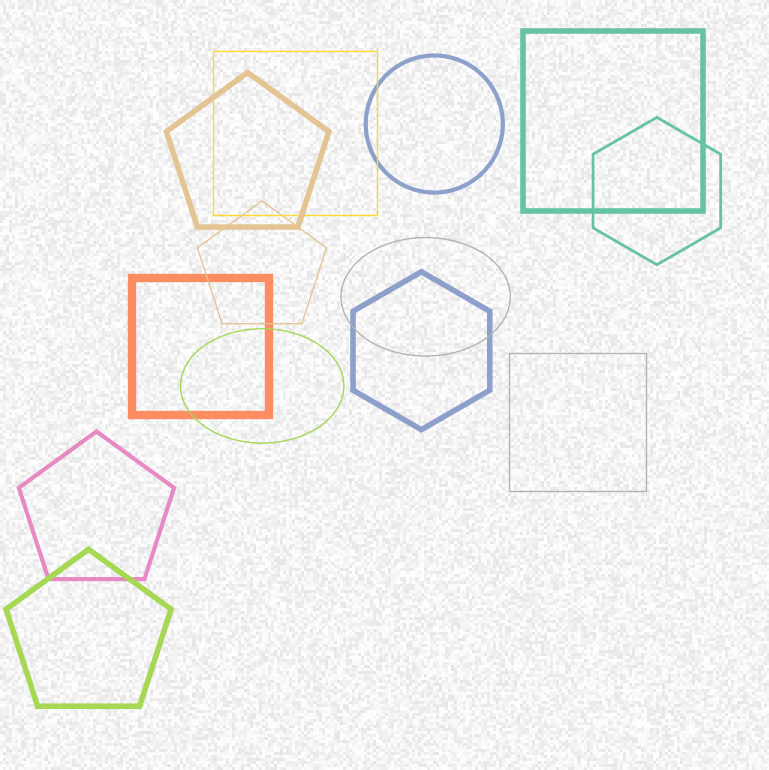[{"shape": "hexagon", "thickness": 1, "radius": 0.48, "center": [0.853, 0.752]}, {"shape": "square", "thickness": 2, "radius": 0.58, "center": [0.796, 0.843]}, {"shape": "square", "thickness": 3, "radius": 0.45, "center": [0.261, 0.55]}, {"shape": "circle", "thickness": 1.5, "radius": 0.45, "center": [0.564, 0.839]}, {"shape": "hexagon", "thickness": 2, "radius": 0.51, "center": [0.547, 0.545]}, {"shape": "pentagon", "thickness": 1.5, "radius": 0.53, "center": [0.125, 0.334]}, {"shape": "pentagon", "thickness": 2, "radius": 0.56, "center": [0.115, 0.174]}, {"shape": "oval", "thickness": 0.5, "radius": 0.53, "center": [0.341, 0.499]}, {"shape": "square", "thickness": 0.5, "radius": 0.53, "center": [0.383, 0.827]}, {"shape": "pentagon", "thickness": 2, "radius": 0.55, "center": [0.322, 0.795]}, {"shape": "pentagon", "thickness": 0.5, "radius": 0.44, "center": [0.34, 0.651]}, {"shape": "oval", "thickness": 0.5, "radius": 0.55, "center": [0.553, 0.615]}, {"shape": "square", "thickness": 0.5, "radius": 0.45, "center": [0.75, 0.452]}]